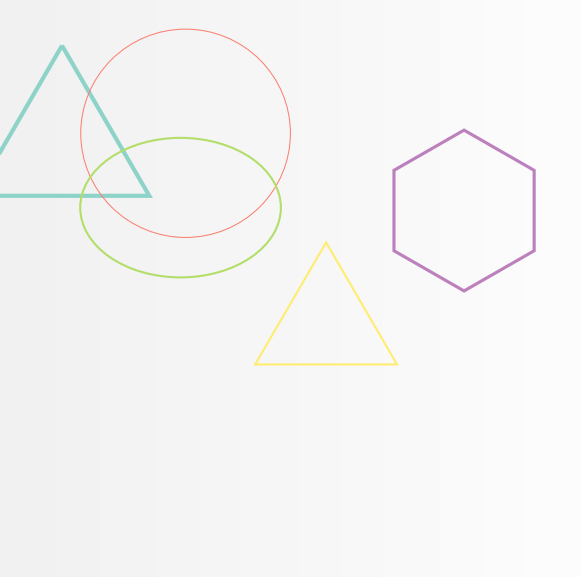[{"shape": "triangle", "thickness": 2, "radius": 0.87, "center": [0.107, 0.747]}, {"shape": "circle", "thickness": 0.5, "radius": 0.9, "center": [0.319, 0.768]}, {"shape": "oval", "thickness": 1, "radius": 0.86, "center": [0.311, 0.64]}, {"shape": "hexagon", "thickness": 1.5, "radius": 0.7, "center": [0.798, 0.635]}, {"shape": "triangle", "thickness": 1, "radius": 0.7, "center": [0.561, 0.439]}]